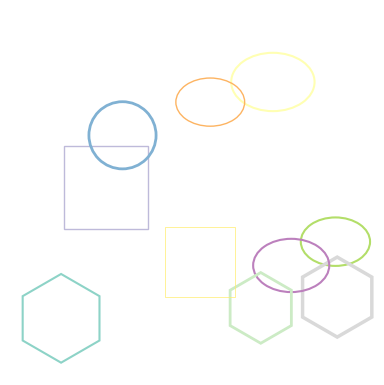[{"shape": "hexagon", "thickness": 1.5, "radius": 0.58, "center": [0.159, 0.173]}, {"shape": "oval", "thickness": 1.5, "radius": 0.54, "center": [0.709, 0.787]}, {"shape": "square", "thickness": 1, "radius": 0.54, "center": [0.274, 0.513]}, {"shape": "circle", "thickness": 2, "radius": 0.44, "center": [0.318, 0.649]}, {"shape": "oval", "thickness": 1, "radius": 0.45, "center": [0.546, 0.735]}, {"shape": "oval", "thickness": 1.5, "radius": 0.45, "center": [0.871, 0.372]}, {"shape": "hexagon", "thickness": 2.5, "radius": 0.52, "center": [0.876, 0.228]}, {"shape": "oval", "thickness": 1.5, "radius": 0.49, "center": [0.756, 0.311]}, {"shape": "hexagon", "thickness": 2, "radius": 0.46, "center": [0.677, 0.2]}, {"shape": "square", "thickness": 0.5, "radius": 0.45, "center": [0.519, 0.32]}]